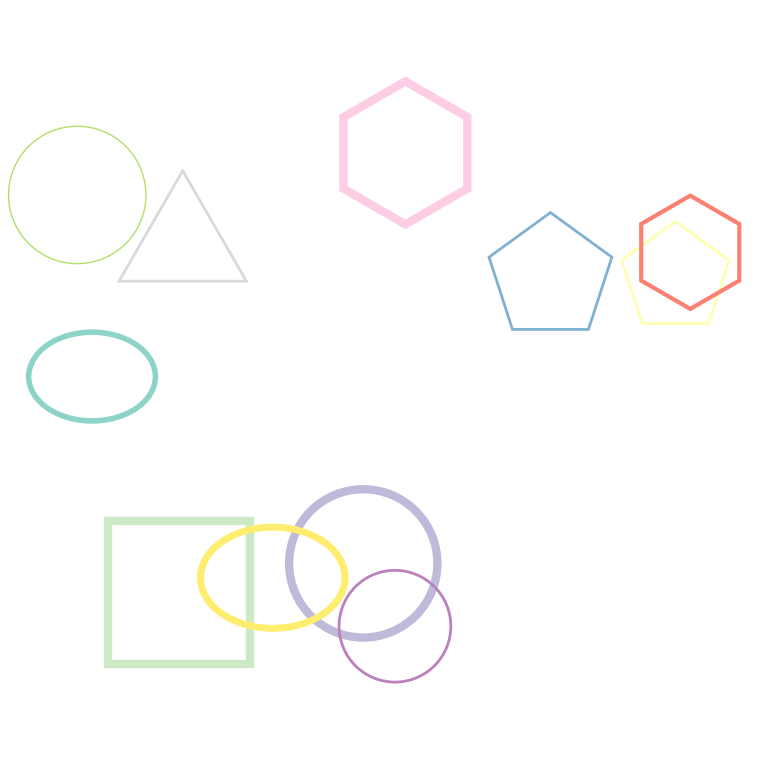[{"shape": "oval", "thickness": 2, "radius": 0.41, "center": [0.12, 0.511]}, {"shape": "pentagon", "thickness": 1, "radius": 0.37, "center": [0.877, 0.639]}, {"shape": "circle", "thickness": 3, "radius": 0.48, "center": [0.472, 0.268]}, {"shape": "hexagon", "thickness": 1.5, "radius": 0.37, "center": [0.896, 0.672]}, {"shape": "pentagon", "thickness": 1, "radius": 0.42, "center": [0.715, 0.64]}, {"shape": "circle", "thickness": 0.5, "radius": 0.45, "center": [0.1, 0.747]}, {"shape": "hexagon", "thickness": 3, "radius": 0.46, "center": [0.526, 0.801]}, {"shape": "triangle", "thickness": 1, "radius": 0.48, "center": [0.237, 0.683]}, {"shape": "circle", "thickness": 1, "radius": 0.36, "center": [0.513, 0.187]}, {"shape": "square", "thickness": 3, "radius": 0.46, "center": [0.232, 0.231]}, {"shape": "oval", "thickness": 2.5, "radius": 0.47, "center": [0.354, 0.25]}]